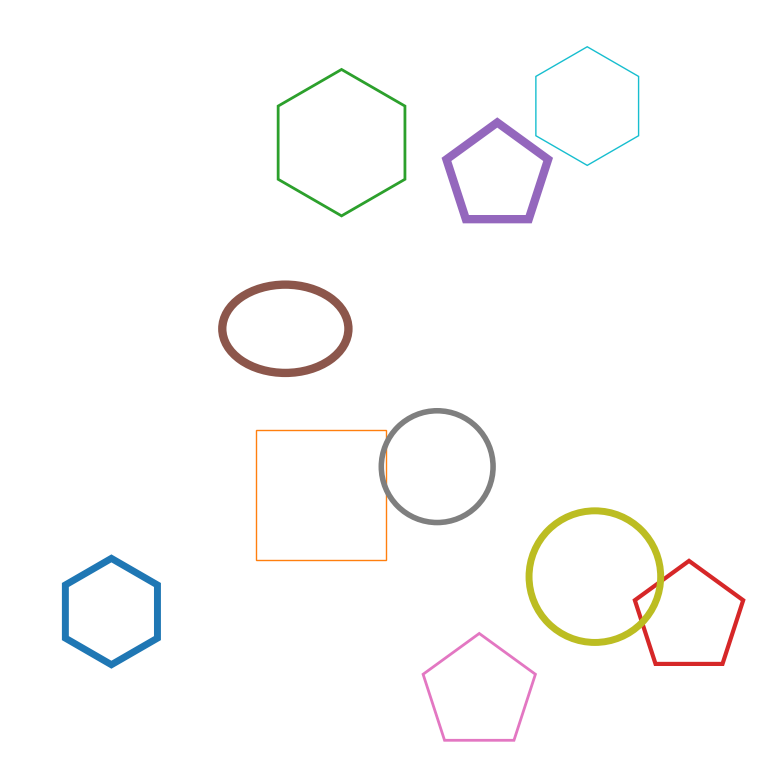[{"shape": "hexagon", "thickness": 2.5, "radius": 0.35, "center": [0.145, 0.206]}, {"shape": "square", "thickness": 0.5, "radius": 0.42, "center": [0.417, 0.357]}, {"shape": "hexagon", "thickness": 1, "radius": 0.48, "center": [0.444, 0.815]}, {"shape": "pentagon", "thickness": 1.5, "radius": 0.37, "center": [0.895, 0.198]}, {"shape": "pentagon", "thickness": 3, "radius": 0.35, "center": [0.646, 0.772]}, {"shape": "oval", "thickness": 3, "radius": 0.41, "center": [0.371, 0.573]}, {"shape": "pentagon", "thickness": 1, "radius": 0.38, "center": [0.622, 0.101]}, {"shape": "circle", "thickness": 2, "radius": 0.36, "center": [0.568, 0.394]}, {"shape": "circle", "thickness": 2.5, "radius": 0.43, "center": [0.773, 0.251]}, {"shape": "hexagon", "thickness": 0.5, "radius": 0.39, "center": [0.763, 0.862]}]